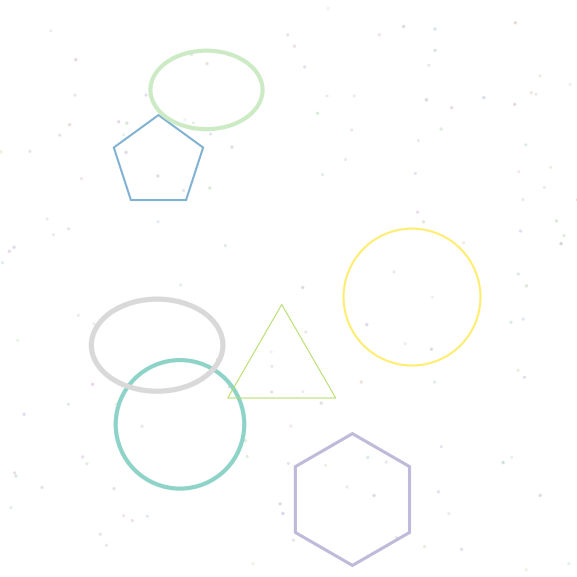[{"shape": "circle", "thickness": 2, "radius": 0.56, "center": [0.312, 0.264]}, {"shape": "hexagon", "thickness": 1.5, "radius": 0.57, "center": [0.61, 0.134]}, {"shape": "pentagon", "thickness": 1, "radius": 0.41, "center": [0.274, 0.719]}, {"shape": "triangle", "thickness": 0.5, "radius": 0.54, "center": [0.488, 0.364]}, {"shape": "oval", "thickness": 2.5, "radius": 0.57, "center": [0.272, 0.401]}, {"shape": "oval", "thickness": 2, "radius": 0.49, "center": [0.358, 0.843]}, {"shape": "circle", "thickness": 1, "radius": 0.59, "center": [0.713, 0.485]}]